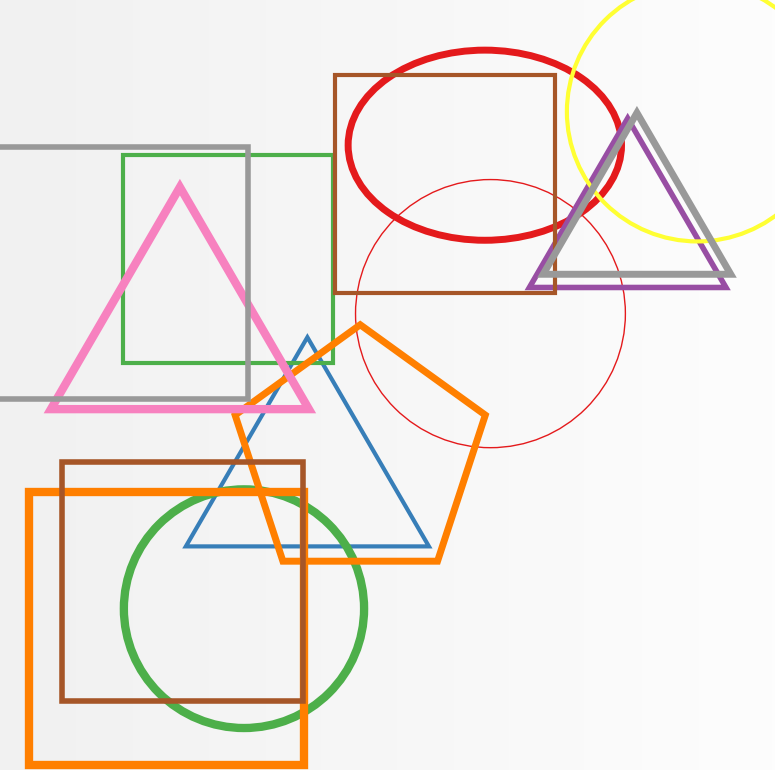[{"shape": "oval", "thickness": 2.5, "radius": 0.88, "center": [0.626, 0.811]}, {"shape": "circle", "thickness": 0.5, "radius": 0.87, "center": [0.633, 0.593]}, {"shape": "triangle", "thickness": 1.5, "radius": 0.91, "center": [0.397, 0.381]}, {"shape": "circle", "thickness": 3, "radius": 0.77, "center": [0.315, 0.209]}, {"shape": "square", "thickness": 1.5, "radius": 0.68, "center": [0.294, 0.664]}, {"shape": "triangle", "thickness": 2, "radius": 0.73, "center": [0.81, 0.7]}, {"shape": "pentagon", "thickness": 2.5, "radius": 0.85, "center": [0.465, 0.408]}, {"shape": "square", "thickness": 3, "radius": 0.89, "center": [0.215, 0.184]}, {"shape": "circle", "thickness": 1.5, "radius": 0.84, "center": [0.9, 0.855]}, {"shape": "square", "thickness": 2, "radius": 0.78, "center": [0.236, 0.245]}, {"shape": "square", "thickness": 1.5, "radius": 0.71, "center": [0.574, 0.761]}, {"shape": "triangle", "thickness": 3, "radius": 0.96, "center": [0.232, 0.565]}, {"shape": "triangle", "thickness": 2.5, "radius": 0.7, "center": [0.822, 0.714]}, {"shape": "square", "thickness": 2, "radius": 0.82, "center": [0.156, 0.645]}]